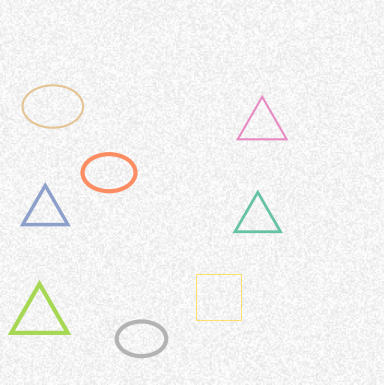[{"shape": "triangle", "thickness": 2, "radius": 0.34, "center": [0.67, 0.432]}, {"shape": "oval", "thickness": 3, "radius": 0.34, "center": [0.283, 0.551]}, {"shape": "triangle", "thickness": 2.5, "radius": 0.34, "center": [0.118, 0.45]}, {"shape": "triangle", "thickness": 1.5, "radius": 0.37, "center": [0.681, 0.675]}, {"shape": "triangle", "thickness": 3, "radius": 0.42, "center": [0.103, 0.178]}, {"shape": "square", "thickness": 0.5, "radius": 0.29, "center": [0.568, 0.229]}, {"shape": "oval", "thickness": 1.5, "radius": 0.39, "center": [0.137, 0.723]}, {"shape": "oval", "thickness": 3, "radius": 0.32, "center": [0.368, 0.12]}]